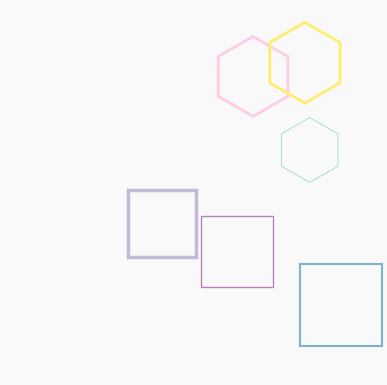[{"shape": "hexagon", "thickness": 0.5, "radius": 0.42, "center": [0.799, 0.61]}, {"shape": "square", "thickness": 2.5, "radius": 0.44, "center": [0.418, 0.418]}, {"shape": "square", "thickness": 1.5, "radius": 0.53, "center": [0.88, 0.208]}, {"shape": "hexagon", "thickness": 2, "radius": 0.52, "center": [0.653, 0.801]}, {"shape": "square", "thickness": 1, "radius": 0.46, "center": [0.611, 0.347]}, {"shape": "hexagon", "thickness": 2, "radius": 0.52, "center": [0.787, 0.837]}]